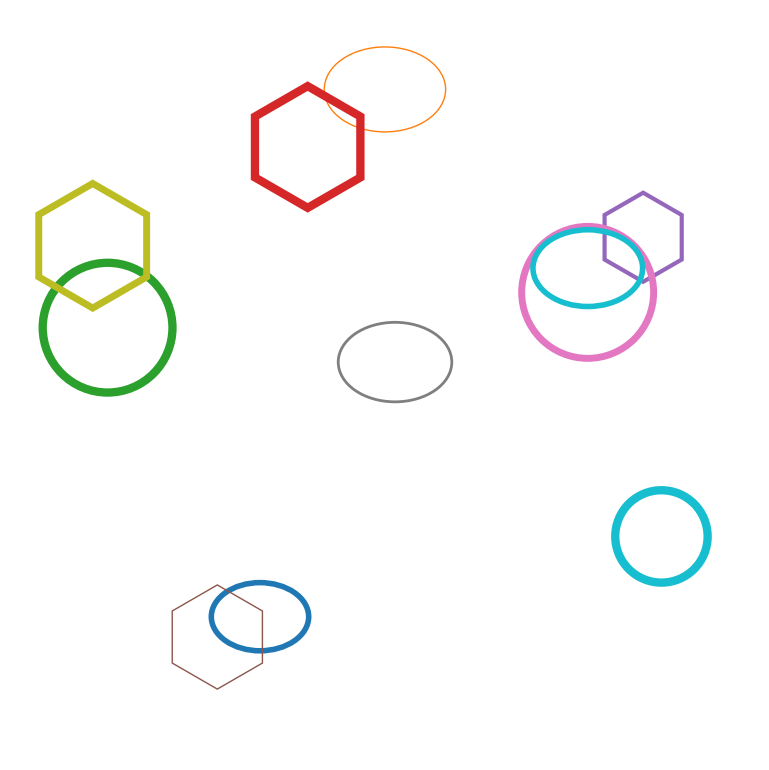[{"shape": "oval", "thickness": 2, "radius": 0.32, "center": [0.338, 0.199]}, {"shape": "oval", "thickness": 0.5, "radius": 0.39, "center": [0.5, 0.884]}, {"shape": "circle", "thickness": 3, "radius": 0.42, "center": [0.14, 0.574]}, {"shape": "hexagon", "thickness": 3, "radius": 0.4, "center": [0.4, 0.809]}, {"shape": "hexagon", "thickness": 1.5, "radius": 0.29, "center": [0.835, 0.692]}, {"shape": "hexagon", "thickness": 0.5, "radius": 0.34, "center": [0.282, 0.173]}, {"shape": "circle", "thickness": 2.5, "radius": 0.43, "center": [0.763, 0.62]}, {"shape": "oval", "thickness": 1, "radius": 0.37, "center": [0.513, 0.53]}, {"shape": "hexagon", "thickness": 2.5, "radius": 0.4, "center": [0.12, 0.681]}, {"shape": "circle", "thickness": 3, "radius": 0.3, "center": [0.859, 0.303]}, {"shape": "oval", "thickness": 2, "radius": 0.36, "center": [0.763, 0.652]}]